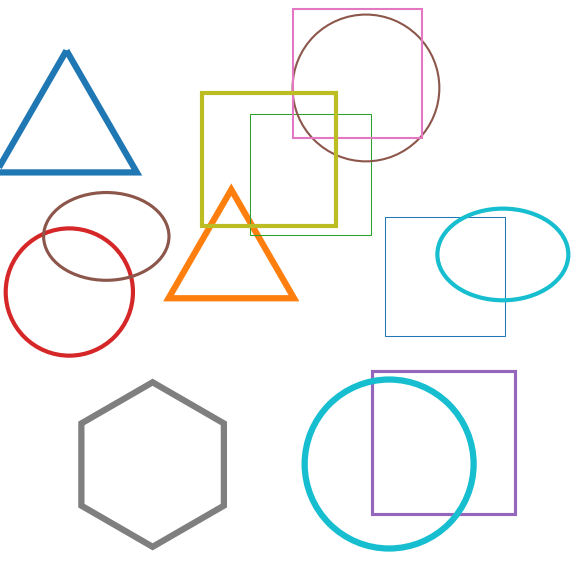[{"shape": "square", "thickness": 0.5, "radius": 0.52, "center": [0.77, 0.52]}, {"shape": "triangle", "thickness": 3, "radius": 0.7, "center": [0.115, 0.771]}, {"shape": "triangle", "thickness": 3, "radius": 0.63, "center": [0.4, 0.545]}, {"shape": "square", "thickness": 0.5, "radius": 0.52, "center": [0.537, 0.696]}, {"shape": "circle", "thickness": 2, "radius": 0.55, "center": [0.12, 0.493]}, {"shape": "square", "thickness": 1.5, "radius": 0.62, "center": [0.768, 0.233]}, {"shape": "oval", "thickness": 1.5, "radius": 0.54, "center": [0.184, 0.59]}, {"shape": "circle", "thickness": 1, "radius": 0.64, "center": [0.634, 0.847]}, {"shape": "square", "thickness": 1, "radius": 0.56, "center": [0.619, 0.873]}, {"shape": "hexagon", "thickness": 3, "radius": 0.71, "center": [0.264, 0.195]}, {"shape": "square", "thickness": 2, "radius": 0.58, "center": [0.466, 0.723]}, {"shape": "oval", "thickness": 2, "radius": 0.57, "center": [0.871, 0.559]}, {"shape": "circle", "thickness": 3, "radius": 0.73, "center": [0.674, 0.196]}]